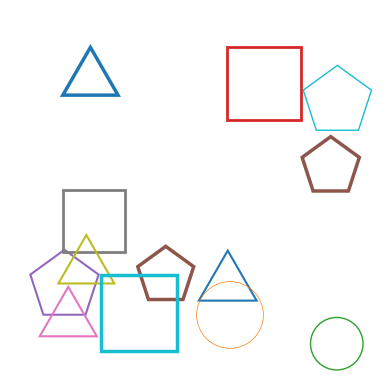[{"shape": "triangle", "thickness": 1.5, "radius": 0.43, "center": [0.592, 0.262]}, {"shape": "triangle", "thickness": 2.5, "radius": 0.41, "center": [0.235, 0.794]}, {"shape": "circle", "thickness": 0.5, "radius": 0.43, "center": [0.597, 0.182]}, {"shape": "circle", "thickness": 1, "radius": 0.34, "center": [0.875, 0.107]}, {"shape": "square", "thickness": 2, "radius": 0.48, "center": [0.686, 0.783]}, {"shape": "pentagon", "thickness": 1.5, "radius": 0.47, "center": [0.167, 0.258]}, {"shape": "pentagon", "thickness": 2.5, "radius": 0.38, "center": [0.43, 0.284]}, {"shape": "pentagon", "thickness": 2.5, "radius": 0.39, "center": [0.859, 0.567]}, {"shape": "triangle", "thickness": 1.5, "radius": 0.43, "center": [0.177, 0.169]}, {"shape": "square", "thickness": 2, "radius": 0.41, "center": [0.245, 0.426]}, {"shape": "triangle", "thickness": 1.5, "radius": 0.42, "center": [0.224, 0.306]}, {"shape": "square", "thickness": 2.5, "radius": 0.49, "center": [0.361, 0.187]}, {"shape": "pentagon", "thickness": 1, "radius": 0.47, "center": [0.876, 0.737]}]